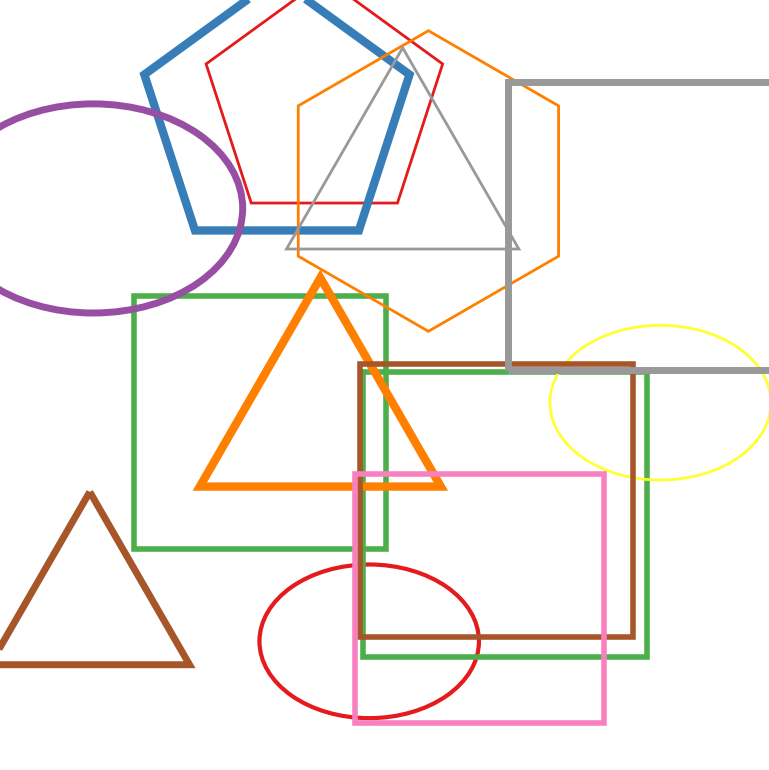[{"shape": "oval", "thickness": 1.5, "radius": 0.71, "center": [0.479, 0.167]}, {"shape": "pentagon", "thickness": 1, "radius": 0.81, "center": [0.421, 0.867]}, {"shape": "pentagon", "thickness": 3, "radius": 0.91, "center": [0.36, 0.847]}, {"shape": "square", "thickness": 2, "radius": 0.82, "center": [0.338, 0.452]}, {"shape": "square", "thickness": 2, "radius": 0.92, "center": [0.656, 0.332]}, {"shape": "oval", "thickness": 2.5, "radius": 0.97, "center": [0.121, 0.729]}, {"shape": "hexagon", "thickness": 1, "radius": 0.98, "center": [0.556, 0.765]}, {"shape": "triangle", "thickness": 3, "radius": 0.9, "center": [0.416, 0.458]}, {"shape": "oval", "thickness": 1, "radius": 0.72, "center": [0.858, 0.477]}, {"shape": "triangle", "thickness": 2.5, "radius": 0.75, "center": [0.117, 0.212]}, {"shape": "square", "thickness": 2, "radius": 0.89, "center": [0.645, 0.35]}, {"shape": "square", "thickness": 2, "radius": 0.81, "center": [0.622, 0.223]}, {"shape": "triangle", "thickness": 1, "radius": 0.87, "center": [0.523, 0.764]}, {"shape": "square", "thickness": 2.5, "radius": 0.94, "center": [0.847, 0.706]}]